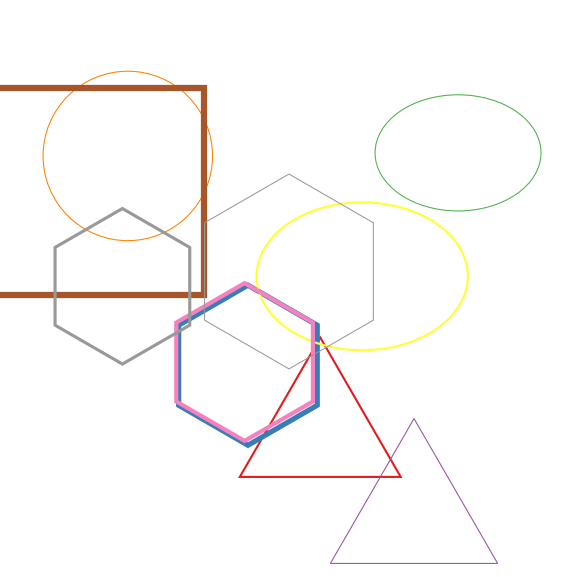[{"shape": "triangle", "thickness": 1, "radius": 0.8, "center": [0.555, 0.254]}, {"shape": "hexagon", "thickness": 2.5, "radius": 0.69, "center": [0.429, 0.367]}, {"shape": "oval", "thickness": 0.5, "radius": 0.72, "center": [0.793, 0.734]}, {"shape": "triangle", "thickness": 0.5, "radius": 0.84, "center": [0.717, 0.107]}, {"shape": "circle", "thickness": 0.5, "radius": 0.73, "center": [0.221, 0.729]}, {"shape": "oval", "thickness": 1, "radius": 0.91, "center": [0.627, 0.521]}, {"shape": "square", "thickness": 3, "radius": 0.9, "center": [0.173, 0.668]}, {"shape": "hexagon", "thickness": 2, "radius": 0.68, "center": [0.424, 0.372]}, {"shape": "hexagon", "thickness": 1.5, "radius": 0.67, "center": [0.212, 0.503]}, {"shape": "hexagon", "thickness": 0.5, "radius": 0.84, "center": [0.5, 0.529]}]